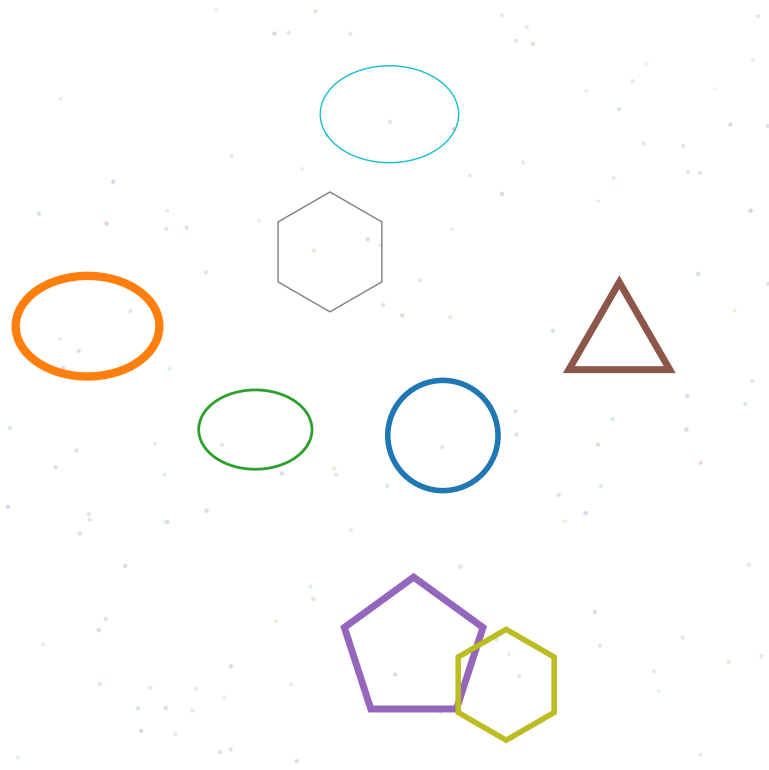[{"shape": "circle", "thickness": 2, "radius": 0.36, "center": [0.575, 0.434]}, {"shape": "oval", "thickness": 3, "radius": 0.47, "center": [0.114, 0.576]}, {"shape": "oval", "thickness": 1, "radius": 0.37, "center": [0.332, 0.442]}, {"shape": "pentagon", "thickness": 2.5, "radius": 0.47, "center": [0.537, 0.156]}, {"shape": "triangle", "thickness": 2.5, "radius": 0.38, "center": [0.804, 0.558]}, {"shape": "hexagon", "thickness": 0.5, "radius": 0.39, "center": [0.429, 0.673]}, {"shape": "hexagon", "thickness": 2, "radius": 0.36, "center": [0.657, 0.111]}, {"shape": "oval", "thickness": 0.5, "radius": 0.45, "center": [0.506, 0.852]}]